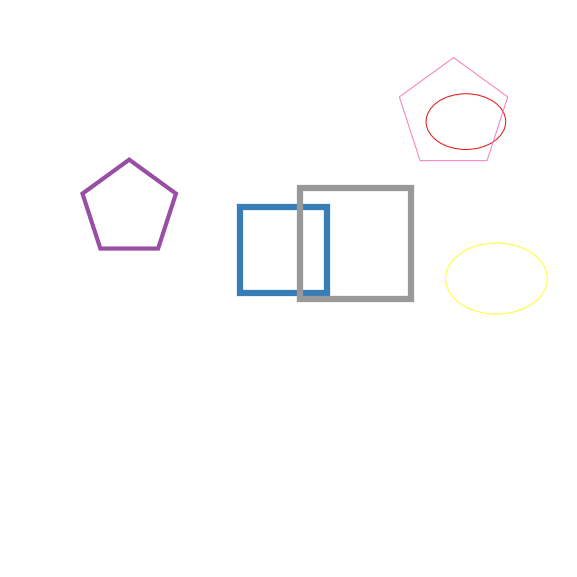[{"shape": "oval", "thickness": 0.5, "radius": 0.34, "center": [0.807, 0.789]}, {"shape": "square", "thickness": 3, "radius": 0.38, "center": [0.491, 0.566]}, {"shape": "pentagon", "thickness": 2, "radius": 0.43, "center": [0.224, 0.638]}, {"shape": "oval", "thickness": 0.5, "radius": 0.44, "center": [0.86, 0.517]}, {"shape": "pentagon", "thickness": 0.5, "radius": 0.49, "center": [0.785, 0.801]}, {"shape": "square", "thickness": 3, "radius": 0.48, "center": [0.616, 0.578]}]